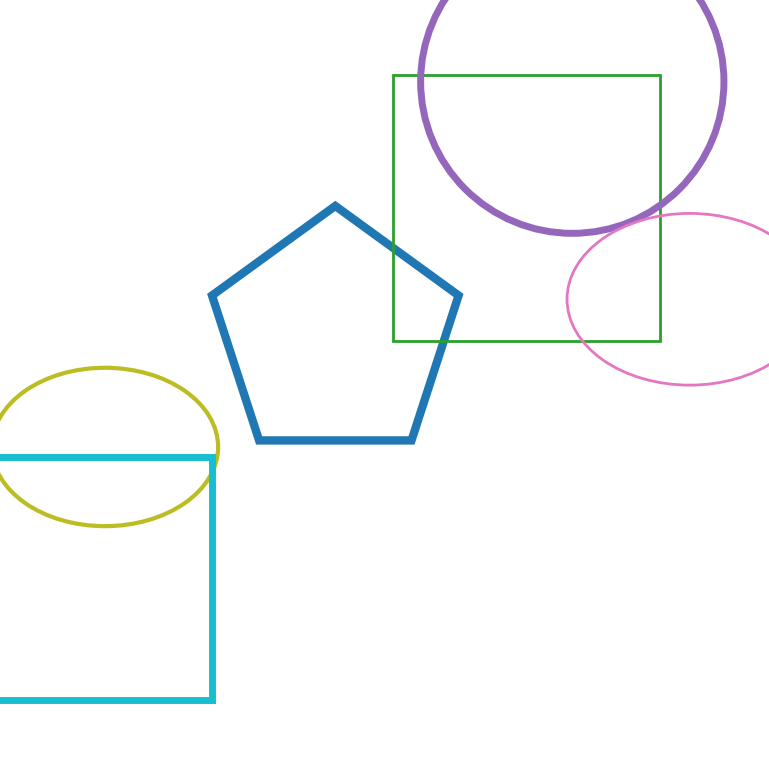[{"shape": "pentagon", "thickness": 3, "radius": 0.84, "center": [0.435, 0.564]}, {"shape": "square", "thickness": 1, "radius": 0.87, "center": [0.684, 0.73]}, {"shape": "circle", "thickness": 2.5, "radius": 0.98, "center": [0.743, 0.894]}, {"shape": "oval", "thickness": 1, "radius": 0.8, "center": [0.896, 0.611]}, {"shape": "oval", "thickness": 1.5, "radius": 0.73, "center": [0.136, 0.42]}, {"shape": "square", "thickness": 2.5, "radius": 0.79, "center": [0.117, 0.248]}]